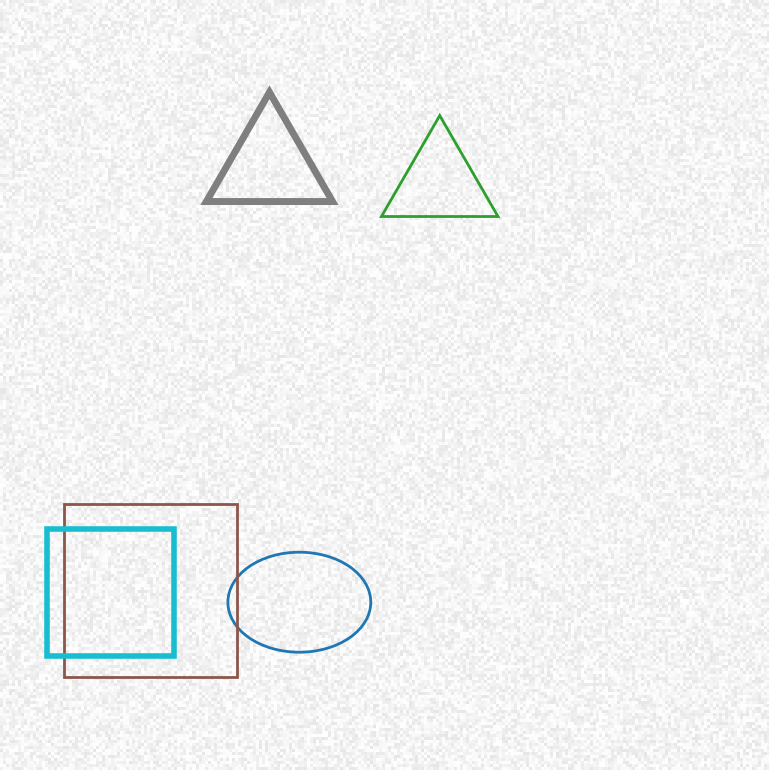[{"shape": "oval", "thickness": 1, "radius": 0.46, "center": [0.389, 0.218]}, {"shape": "triangle", "thickness": 1, "radius": 0.44, "center": [0.571, 0.763]}, {"shape": "square", "thickness": 1, "radius": 0.56, "center": [0.196, 0.233]}, {"shape": "triangle", "thickness": 2.5, "radius": 0.47, "center": [0.35, 0.786]}, {"shape": "square", "thickness": 2, "radius": 0.41, "center": [0.143, 0.23]}]